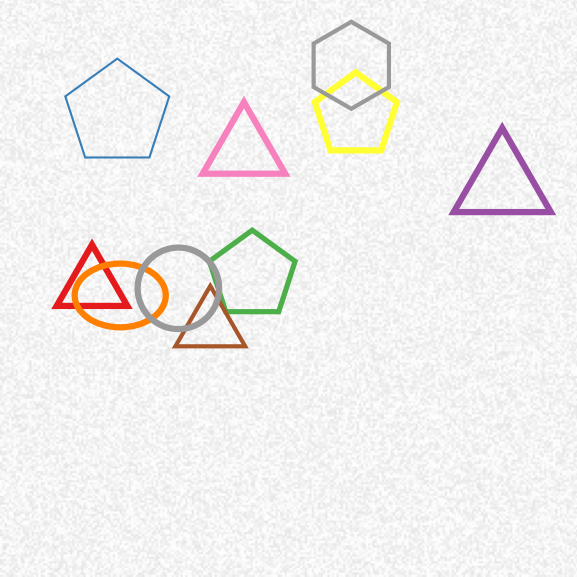[{"shape": "triangle", "thickness": 3, "radius": 0.35, "center": [0.159, 0.505]}, {"shape": "pentagon", "thickness": 1, "radius": 0.47, "center": [0.203, 0.803]}, {"shape": "pentagon", "thickness": 2.5, "radius": 0.39, "center": [0.437, 0.523]}, {"shape": "triangle", "thickness": 3, "radius": 0.49, "center": [0.87, 0.68]}, {"shape": "oval", "thickness": 3, "radius": 0.39, "center": [0.208, 0.488]}, {"shape": "pentagon", "thickness": 3, "radius": 0.37, "center": [0.616, 0.799]}, {"shape": "triangle", "thickness": 2, "radius": 0.35, "center": [0.364, 0.434]}, {"shape": "triangle", "thickness": 3, "radius": 0.41, "center": [0.422, 0.74]}, {"shape": "hexagon", "thickness": 2, "radius": 0.38, "center": [0.608, 0.886]}, {"shape": "circle", "thickness": 3, "radius": 0.35, "center": [0.309, 0.5]}]